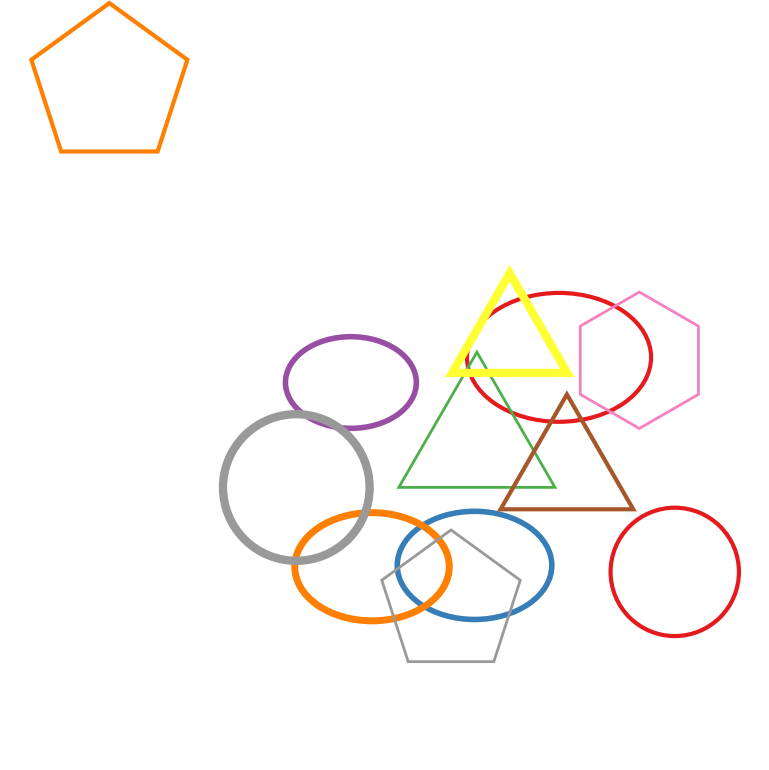[{"shape": "oval", "thickness": 1.5, "radius": 0.6, "center": [0.726, 0.536]}, {"shape": "circle", "thickness": 1.5, "radius": 0.42, "center": [0.876, 0.257]}, {"shape": "oval", "thickness": 2, "radius": 0.5, "center": [0.616, 0.266]}, {"shape": "triangle", "thickness": 1, "radius": 0.59, "center": [0.619, 0.426]}, {"shape": "oval", "thickness": 2, "radius": 0.42, "center": [0.456, 0.503]}, {"shape": "pentagon", "thickness": 1.5, "radius": 0.53, "center": [0.142, 0.889]}, {"shape": "oval", "thickness": 2.5, "radius": 0.5, "center": [0.483, 0.264]}, {"shape": "triangle", "thickness": 3, "radius": 0.43, "center": [0.662, 0.559]}, {"shape": "triangle", "thickness": 1.5, "radius": 0.5, "center": [0.736, 0.388]}, {"shape": "hexagon", "thickness": 1, "radius": 0.44, "center": [0.83, 0.532]}, {"shape": "pentagon", "thickness": 1, "radius": 0.47, "center": [0.586, 0.217]}, {"shape": "circle", "thickness": 3, "radius": 0.48, "center": [0.385, 0.367]}]